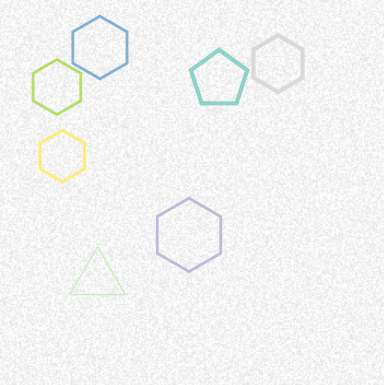[{"shape": "pentagon", "thickness": 3, "radius": 0.38, "center": [0.569, 0.794]}, {"shape": "hexagon", "thickness": 2, "radius": 0.48, "center": [0.491, 0.39]}, {"shape": "hexagon", "thickness": 2, "radius": 0.41, "center": [0.26, 0.877]}, {"shape": "hexagon", "thickness": 2, "radius": 0.36, "center": [0.148, 0.774]}, {"shape": "hexagon", "thickness": 3, "radius": 0.37, "center": [0.722, 0.835]}, {"shape": "triangle", "thickness": 1, "radius": 0.42, "center": [0.253, 0.276]}, {"shape": "hexagon", "thickness": 2, "radius": 0.33, "center": [0.162, 0.595]}]